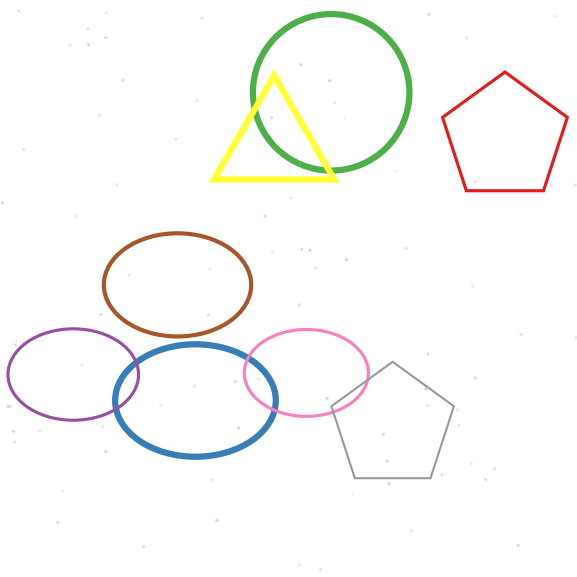[{"shape": "pentagon", "thickness": 1.5, "radius": 0.57, "center": [0.874, 0.761]}, {"shape": "oval", "thickness": 3, "radius": 0.7, "center": [0.338, 0.306]}, {"shape": "circle", "thickness": 3, "radius": 0.68, "center": [0.573, 0.839]}, {"shape": "oval", "thickness": 1.5, "radius": 0.57, "center": [0.127, 0.351]}, {"shape": "triangle", "thickness": 3, "radius": 0.6, "center": [0.475, 0.748]}, {"shape": "oval", "thickness": 2, "radius": 0.64, "center": [0.307, 0.506]}, {"shape": "oval", "thickness": 1.5, "radius": 0.54, "center": [0.53, 0.353]}, {"shape": "pentagon", "thickness": 1, "radius": 0.56, "center": [0.68, 0.261]}]